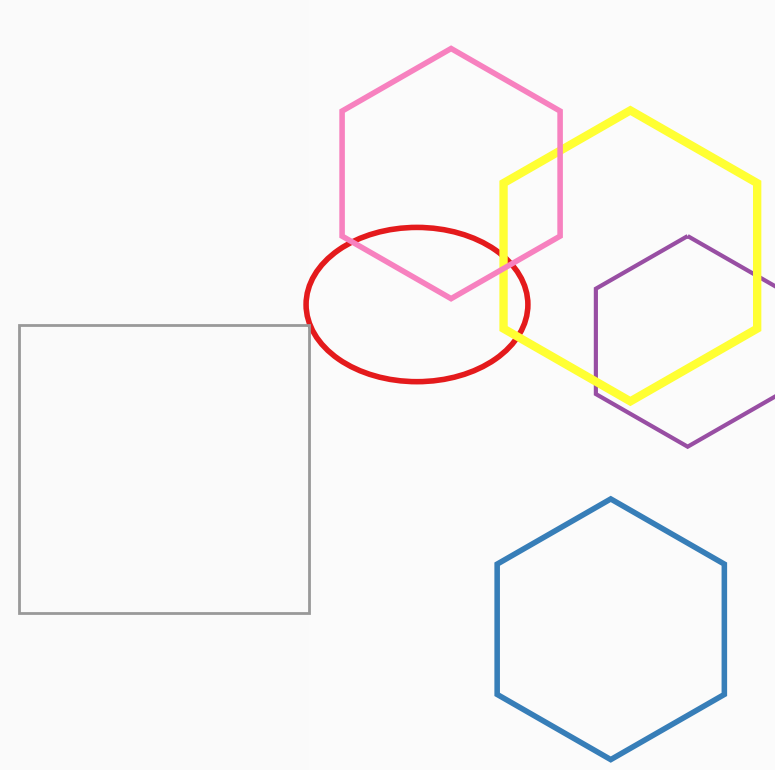[{"shape": "oval", "thickness": 2, "radius": 0.72, "center": [0.538, 0.604]}, {"shape": "hexagon", "thickness": 2, "radius": 0.85, "center": [0.788, 0.183]}, {"shape": "hexagon", "thickness": 1.5, "radius": 0.68, "center": [0.887, 0.557]}, {"shape": "hexagon", "thickness": 3, "radius": 0.94, "center": [0.813, 0.668]}, {"shape": "hexagon", "thickness": 2, "radius": 0.81, "center": [0.582, 0.775]}, {"shape": "square", "thickness": 1, "radius": 0.93, "center": [0.212, 0.391]}]